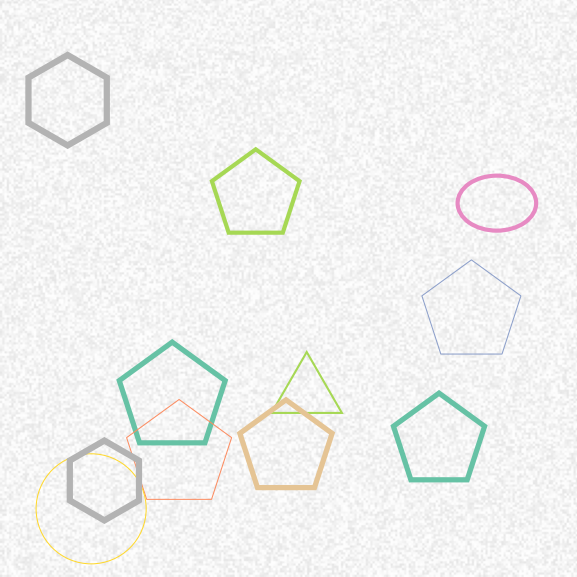[{"shape": "pentagon", "thickness": 2.5, "radius": 0.41, "center": [0.76, 0.235]}, {"shape": "pentagon", "thickness": 2.5, "radius": 0.48, "center": [0.298, 0.31]}, {"shape": "pentagon", "thickness": 0.5, "radius": 0.48, "center": [0.31, 0.212]}, {"shape": "pentagon", "thickness": 0.5, "radius": 0.45, "center": [0.816, 0.459]}, {"shape": "oval", "thickness": 2, "radius": 0.34, "center": [0.86, 0.647]}, {"shape": "pentagon", "thickness": 2, "radius": 0.4, "center": [0.443, 0.661]}, {"shape": "triangle", "thickness": 1, "radius": 0.35, "center": [0.531, 0.319]}, {"shape": "circle", "thickness": 0.5, "radius": 0.48, "center": [0.158, 0.118]}, {"shape": "pentagon", "thickness": 2.5, "radius": 0.42, "center": [0.495, 0.223]}, {"shape": "hexagon", "thickness": 3, "radius": 0.39, "center": [0.117, 0.826]}, {"shape": "hexagon", "thickness": 3, "radius": 0.35, "center": [0.181, 0.167]}]